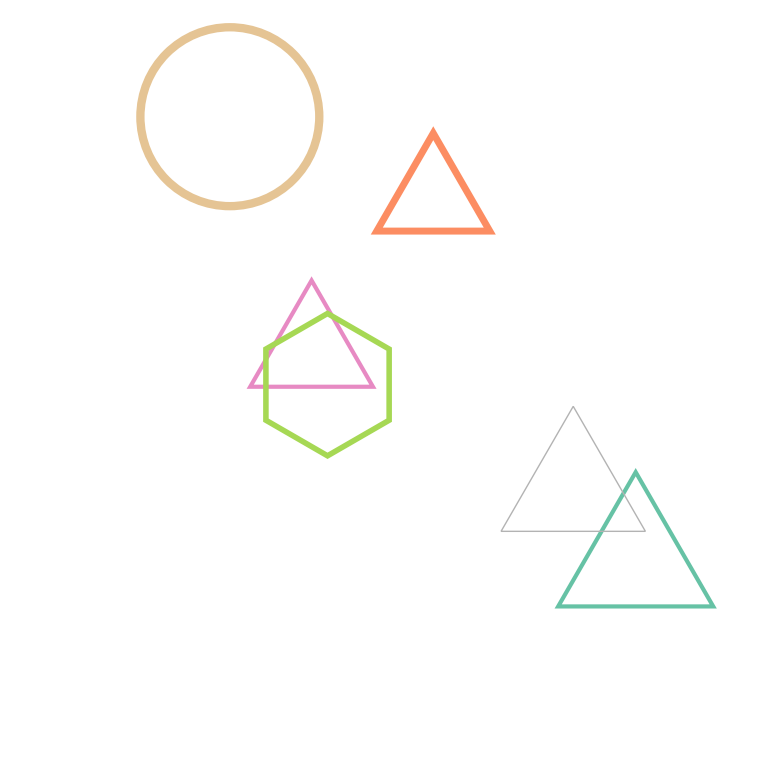[{"shape": "triangle", "thickness": 1.5, "radius": 0.58, "center": [0.826, 0.271]}, {"shape": "triangle", "thickness": 2.5, "radius": 0.42, "center": [0.563, 0.742]}, {"shape": "triangle", "thickness": 1.5, "radius": 0.46, "center": [0.405, 0.544]}, {"shape": "hexagon", "thickness": 2, "radius": 0.46, "center": [0.425, 0.5]}, {"shape": "circle", "thickness": 3, "radius": 0.58, "center": [0.298, 0.848]}, {"shape": "triangle", "thickness": 0.5, "radius": 0.54, "center": [0.744, 0.364]}]